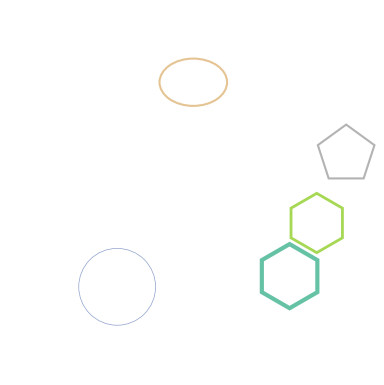[{"shape": "hexagon", "thickness": 3, "radius": 0.42, "center": [0.752, 0.283]}, {"shape": "circle", "thickness": 0.5, "radius": 0.5, "center": [0.304, 0.255]}, {"shape": "hexagon", "thickness": 2, "radius": 0.39, "center": [0.823, 0.421]}, {"shape": "oval", "thickness": 1.5, "radius": 0.44, "center": [0.502, 0.786]}, {"shape": "pentagon", "thickness": 1.5, "radius": 0.39, "center": [0.899, 0.599]}]